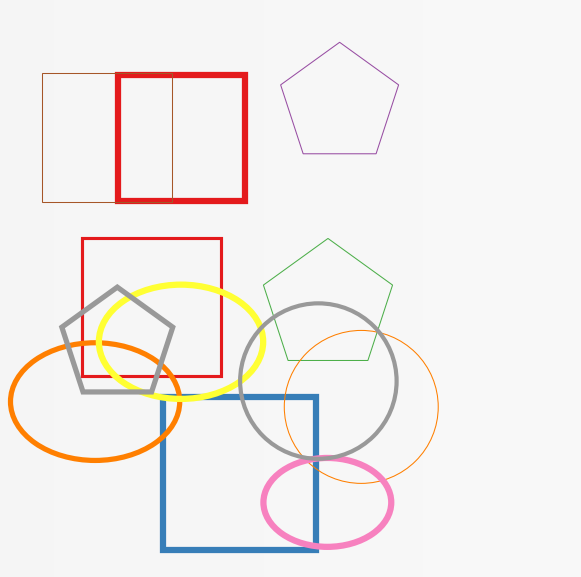[{"shape": "square", "thickness": 3, "radius": 0.55, "center": [0.312, 0.76]}, {"shape": "square", "thickness": 1.5, "radius": 0.59, "center": [0.261, 0.467]}, {"shape": "square", "thickness": 3, "radius": 0.66, "center": [0.412, 0.179]}, {"shape": "pentagon", "thickness": 0.5, "radius": 0.58, "center": [0.564, 0.469]}, {"shape": "pentagon", "thickness": 0.5, "radius": 0.53, "center": [0.584, 0.819]}, {"shape": "oval", "thickness": 2.5, "radius": 0.73, "center": [0.164, 0.304]}, {"shape": "circle", "thickness": 0.5, "radius": 0.66, "center": [0.622, 0.295]}, {"shape": "oval", "thickness": 3, "radius": 0.71, "center": [0.311, 0.407]}, {"shape": "square", "thickness": 0.5, "radius": 0.56, "center": [0.185, 0.76]}, {"shape": "oval", "thickness": 3, "radius": 0.55, "center": [0.563, 0.129]}, {"shape": "pentagon", "thickness": 2.5, "radius": 0.5, "center": [0.202, 0.402]}, {"shape": "circle", "thickness": 2, "radius": 0.67, "center": [0.548, 0.339]}]